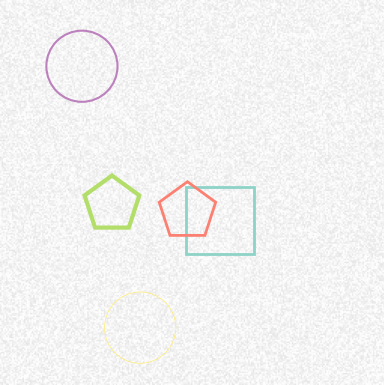[{"shape": "square", "thickness": 2, "radius": 0.44, "center": [0.571, 0.428]}, {"shape": "pentagon", "thickness": 2, "radius": 0.39, "center": [0.487, 0.451]}, {"shape": "pentagon", "thickness": 3, "radius": 0.37, "center": [0.291, 0.469]}, {"shape": "circle", "thickness": 1.5, "radius": 0.46, "center": [0.213, 0.828]}, {"shape": "circle", "thickness": 0.5, "radius": 0.46, "center": [0.364, 0.149]}]